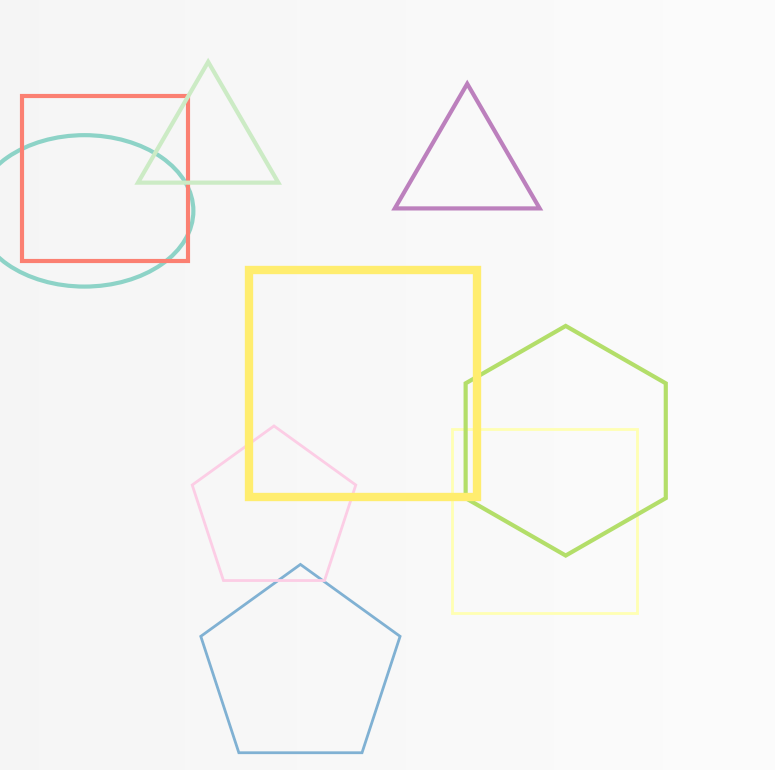[{"shape": "oval", "thickness": 1.5, "radius": 0.7, "center": [0.109, 0.726]}, {"shape": "square", "thickness": 1, "radius": 0.6, "center": [0.703, 0.323]}, {"shape": "square", "thickness": 1.5, "radius": 0.53, "center": [0.135, 0.768]}, {"shape": "pentagon", "thickness": 1, "radius": 0.68, "center": [0.388, 0.132]}, {"shape": "hexagon", "thickness": 1.5, "radius": 0.75, "center": [0.73, 0.428]}, {"shape": "pentagon", "thickness": 1, "radius": 0.55, "center": [0.354, 0.336]}, {"shape": "triangle", "thickness": 1.5, "radius": 0.54, "center": [0.603, 0.783]}, {"shape": "triangle", "thickness": 1.5, "radius": 0.52, "center": [0.269, 0.815]}, {"shape": "square", "thickness": 3, "radius": 0.74, "center": [0.468, 0.502]}]